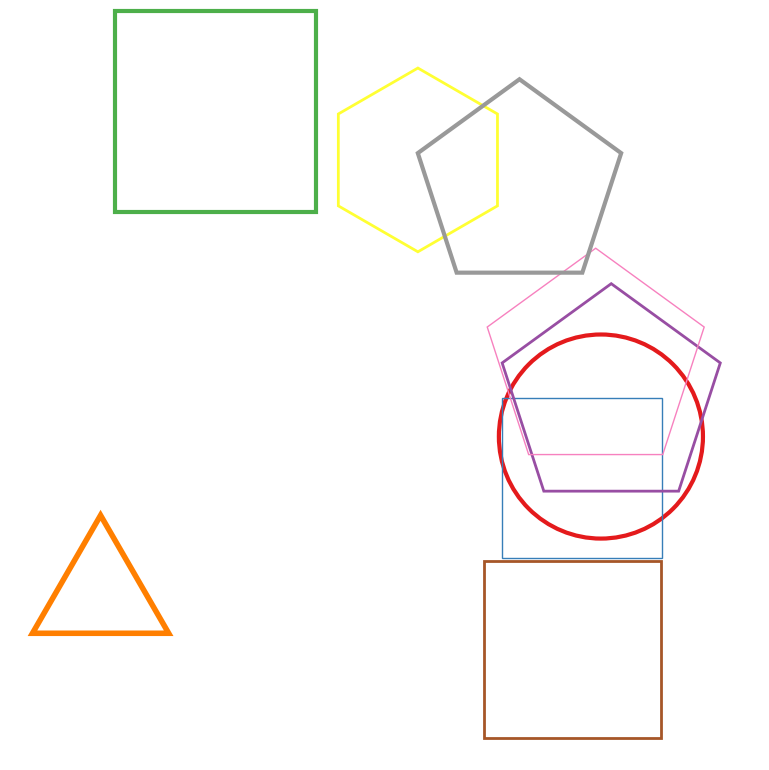[{"shape": "circle", "thickness": 1.5, "radius": 0.66, "center": [0.78, 0.433]}, {"shape": "square", "thickness": 0.5, "radius": 0.52, "center": [0.756, 0.379]}, {"shape": "square", "thickness": 1.5, "radius": 0.65, "center": [0.28, 0.855]}, {"shape": "pentagon", "thickness": 1, "radius": 0.74, "center": [0.794, 0.483]}, {"shape": "triangle", "thickness": 2, "radius": 0.51, "center": [0.131, 0.229]}, {"shape": "hexagon", "thickness": 1, "radius": 0.6, "center": [0.543, 0.792]}, {"shape": "square", "thickness": 1, "radius": 0.57, "center": [0.744, 0.156]}, {"shape": "pentagon", "thickness": 0.5, "radius": 0.74, "center": [0.774, 0.529]}, {"shape": "pentagon", "thickness": 1.5, "radius": 0.69, "center": [0.675, 0.758]}]